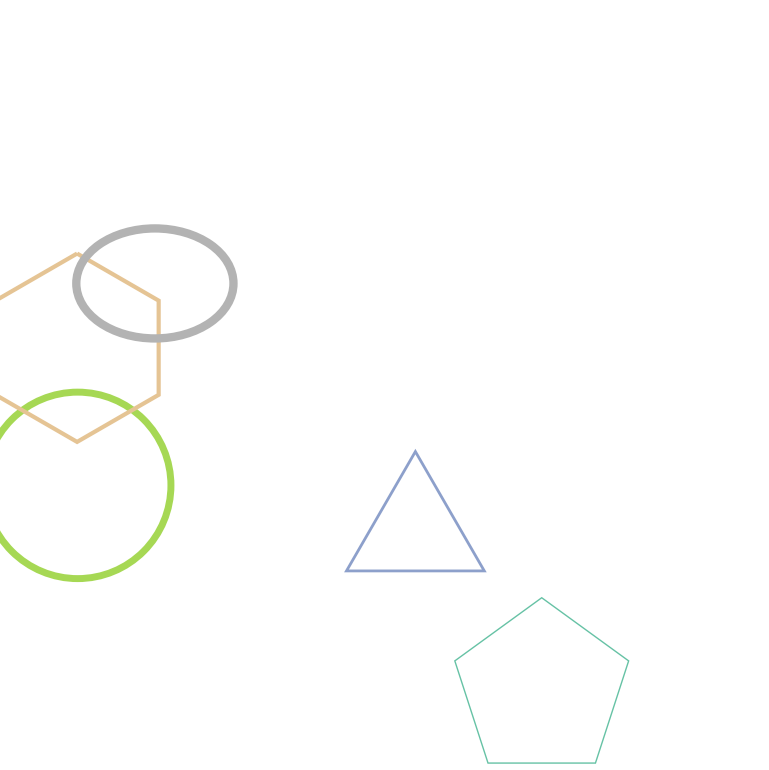[{"shape": "pentagon", "thickness": 0.5, "radius": 0.59, "center": [0.704, 0.105]}, {"shape": "triangle", "thickness": 1, "radius": 0.52, "center": [0.539, 0.31]}, {"shape": "circle", "thickness": 2.5, "radius": 0.61, "center": [0.101, 0.37]}, {"shape": "hexagon", "thickness": 1.5, "radius": 0.61, "center": [0.1, 0.548]}, {"shape": "oval", "thickness": 3, "radius": 0.51, "center": [0.201, 0.632]}]